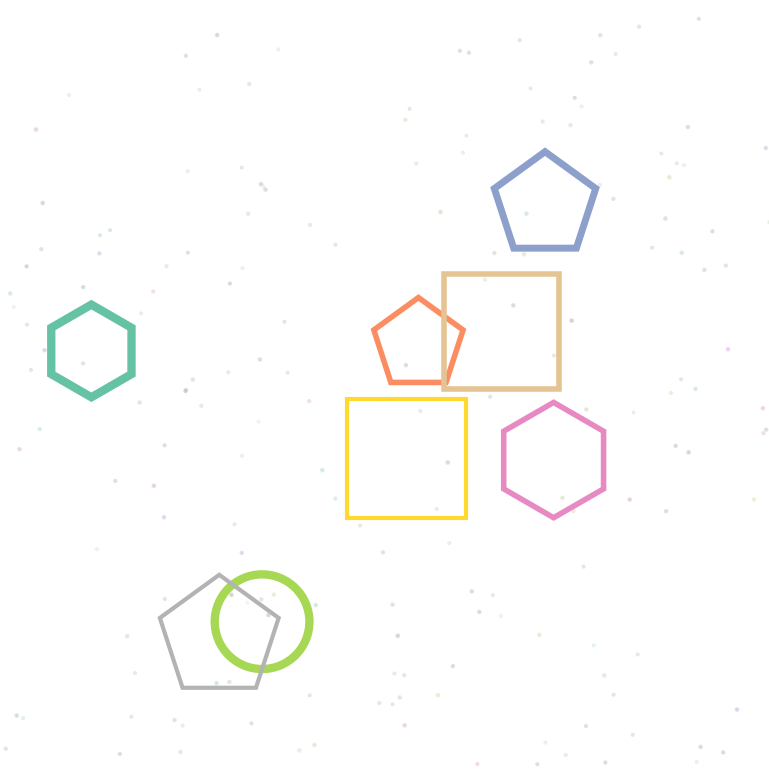[{"shape": "hexagon", "thickness": 3, "radius": 0.3, "center": [0.119, 0.544]}, {"shape": "pentagon", "thickness": 2, "radius": 0.3, "center": [0.543, 0.553]}, {"shape": "pentagon", "thickness": 2.5, "radius": 0.35, "center": [0.708, 0.734]}, {"shape": "hexagon", "thickness": 2, "radius": 0.37, "center": [0.719, 0.403]}, {"shape": "circle", "thickness": 3, "radius": 0.31, "center": [0.34, 0.193]}, {"shape": "square", "thickness": 1.5, "radius": 0.39, "center": [0.528, 0.404]}, {"shape": "square", "thickness": 2, "radius": 0.37, "center": [0.651, 0.57]}, {"shape": "pentagon", "thickness": 1.5, "radius": 0.41, "center": [0.285, 0.172]}]